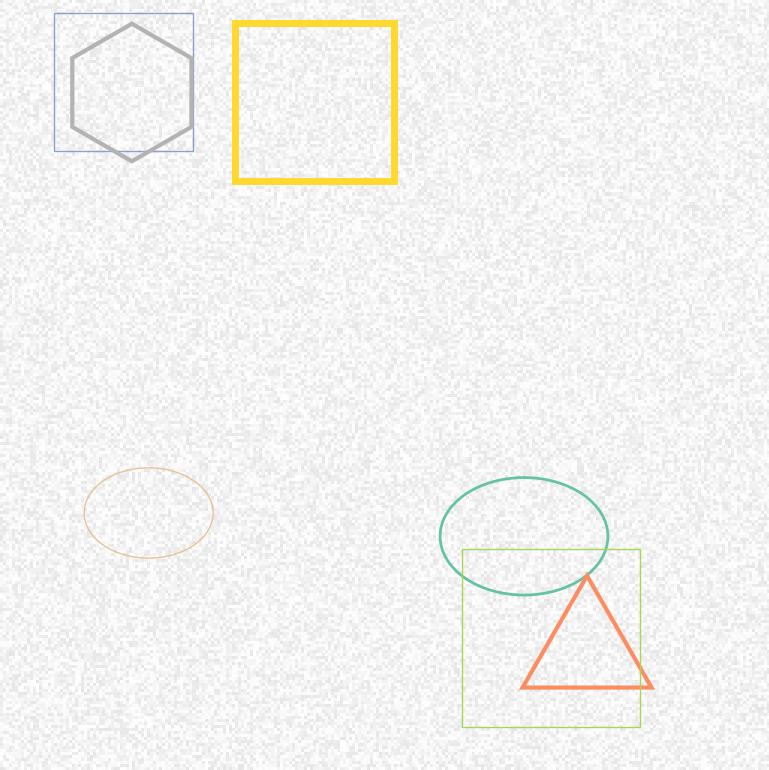[{"shape": "oval", "thickness": 1, "radius": 0.54, "center": [0.681, 0.303]}, {"shape": "triangle", "thickness": 1.5, "radius": 0.48, "center": [0.762, 0.155]}, {"shape": "square", "thickness": 0.5, "radius": 0.45, "center": [0.16, 0.893]}, {"shape": "square", "thickness": 0.5, "radius": 0.58, "center": [0.716, 0.171]}, {"shape": "square", "thickness": 2.5, "radius": 0.51, "center": [0.408, 0.868]}, {"shape": "oval", "thickness": 0.5, "radius": 0.42, "center": [0.193, 0.334]}, {"shape": "hexagon", "thickness": 1.5, "radius": 0.45, "center": [0.171, 0.88]}]